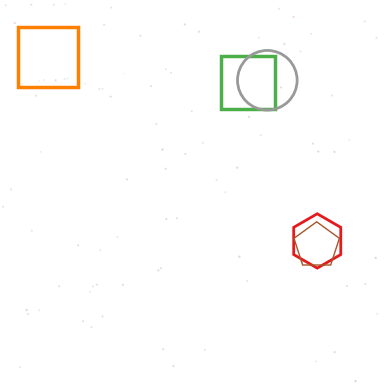[{"shape": "hexagon", "thickness": 2, "radius": 0.35, "center": [0.824, 0.374]}, {"shape": "square", "thickness": 2.5, "radius": 0.34, "center": [0.644, 0.786]}, {"shape": "square", "thickness": 2.5, "radius": 0.39, "center": [0.123, 0.852]}, {"shape": "pentagon", "thickness": 1, "radius": 0.31, "center": [0.823, 0.362]}, {"shape": "circle", "thickness": 2, "radius": 0.39, "center": [0.694, 0.792]}]